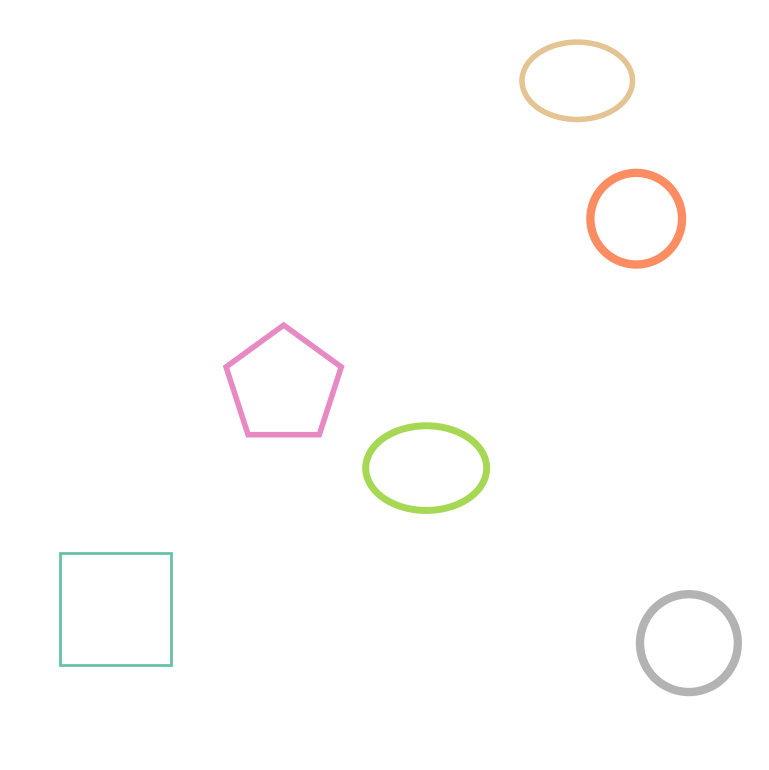[{"shape": "square", "thickness": 1, "radius": 0.36, "center": [0.15, 0.209]}, {"shape": "circle", "thickness": 3, "radius": 0.3, "center": [0.826, 0.716]}, {"shape": "pentagon", "thickness": 2, "radius": 0.39, "center": [0.368, 0.499]}, {"shape": "oval", "thickness": 2.5, "radius": 0.39, "center": [0.553, 0.392]}, {"shape": "oval", "thickness": 2, "radius": 0.36, "center": [0.75, 0.895]}, {"shape": "circle", "thickness": 3, "radius": 0.32, "center": [0.895, 0.165]}]